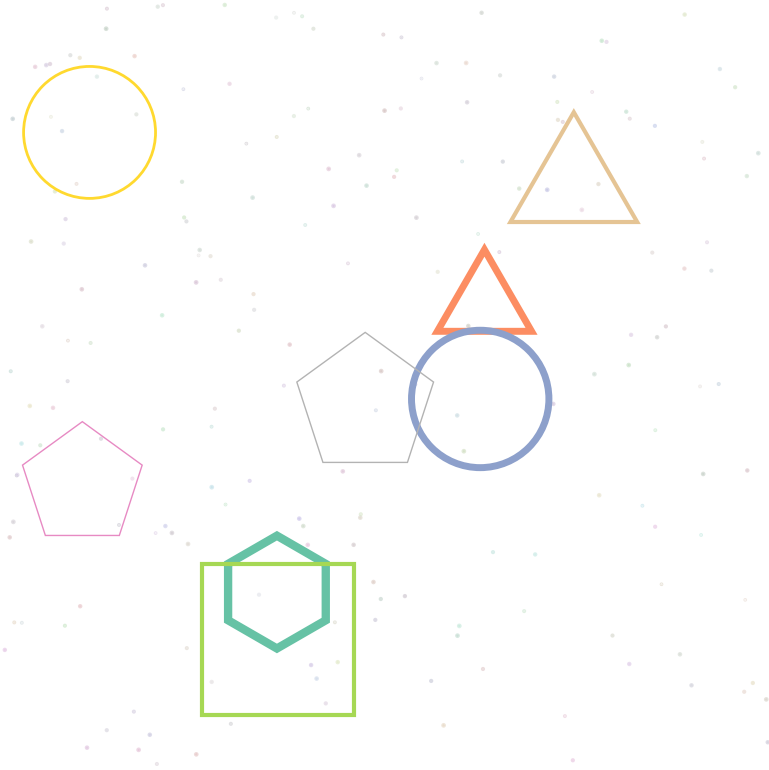[{"shape": "hexagon", "thickness": 3, "radius": 0.37, "center": [0.36, 0.231]}, {"shape": "triangle", "thickness": 2.5, "radius": 0.35, "center": [0.629, 0.605]}, {"shape": "circle", "thickness": 2.5, "radius": 0.45, "center": [0.624, 0.482]}, {"shape": "pentagon", "thickness": 0.5, "radius": 0.41, "center": [0.107, 0.371]}, {"shape": "square", "thickness": 1.5, "radius": 0.49, "center": [0.361, 0.169]}, {"shape": "circle", "thickness": 1, "radius": 0.43, "center": [0.116, 0.828]}, {"shape": "triangle", "thickness": 1.5, "radius": 0.48, "center": [0.745, 0.759]}, {"shape": "pentagon", "thickness": 0.5, "radius": 0.47, "center": [0.474, 0.475]}]